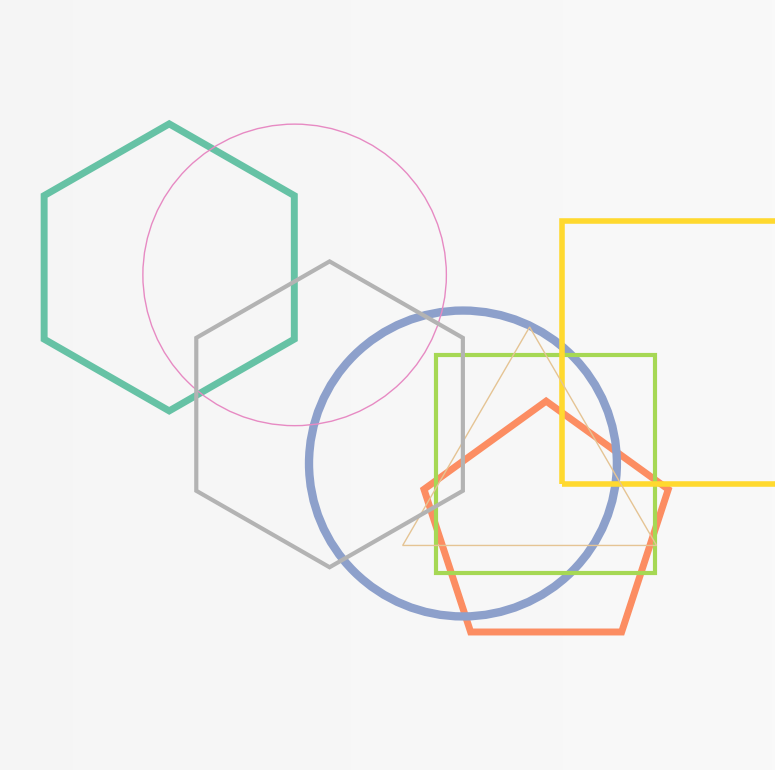[{"shape": "hexagon", "thickness": 2.5, "radius": 0.93, "center": [0.218, 0.653]}, {"shape": "pentagon", "thickness": 2.5, "radius": 0.83, "center": [0.705, 0.313]}, {"shape": "circle", "thickness": 3, "radius": 0.99, "center": [0.597, 0.398]}, {"shape": "circle", "thickness": 0.5, "radius": 0.98, "center": [0.38, 0.643]}, {"shape": "square", "thickness": 1.5, "radius": 0.71, "center": [0.704, 0.398]}, {"shape": "square", "thickness": 2, "radius": 0.85, "center": [0.895, 0.542]}, {"shape": "triangle", "thickness": 0.5, "radius": 0.95, "center": [0.683, 0.386]}, {"shape": "hexagon", "thickness": 1.5, "radius": 0.99, "center": [0.425, 0.462]}]